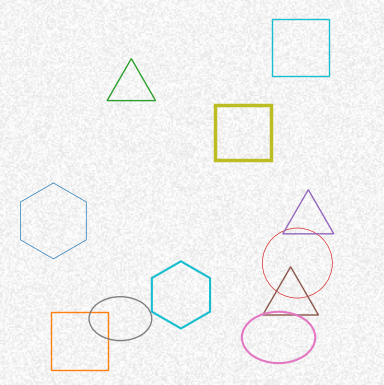[{"shape": "hexagon", "thickness": 0.5, "radius": 0.49, "center": [0.139, 0.426]}, {"shape": "square", "thickness": 1, "radius": 0.37, "center": [0.206, 0.114]}, {"shape": "triangle", "thickness": 1, "radius": 0.36, "center": [0.341, 0.775]}, {"shape": "circle", "thickness": 0.5, "radius": 0.45, "center": [0.772, 0.317]}, {"shape": "triangle", "thickness": 1, "radius": 0.38, "center": [0.801, 0.431]}, {"shape": "triangle", "thickness": 1, "radius": 0.42, "center": [0.755, 0.224]}, {"shape": "oval", "thickness": 1.5, "radius": 0.48, "center": [0.724, 0.123]}, {"shape": "oval", "thickness": 1, "radius": 0.41, "center": [0.313, 0.172]}, {"shape": "square", "thickness": 2.5, "radius": 0.36, "center": [0.631, 0.656]}, {"shape": "square", "thickness": 1, "radius": 0.37, "center": [0.78, 0.876]}, {"shape": "hexagon", "thickness": 1.5, "radius": 0.44, "center": [0.47, 0.234]}]